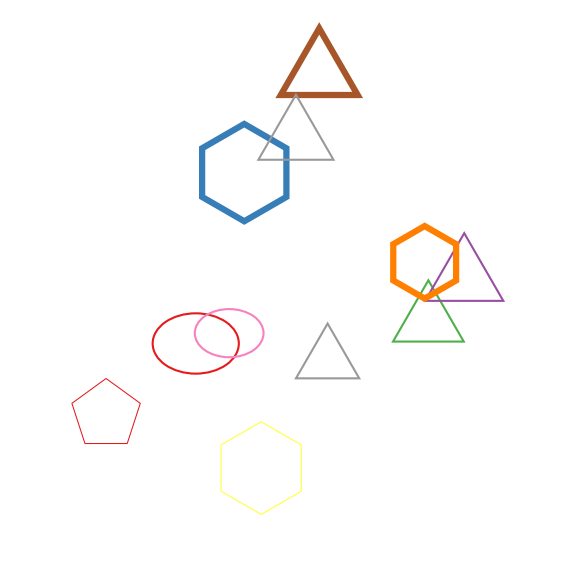[{"shape": "pentagon", "thickness": 0.5, "radius": 0.31, "center": [0.184, 0.281]}, {"shape": "oval", "thickness": 1, "radius": 0.37, "center": [0.339, 0.404]}, {"shape": "hexagon", "thickness": 3, "radius": 0.42, "center": [0.423, 0.7]}, {"shape": "triangle", "thickness": 1, "radius": 0.35, "center": [0.742, 0.443]}, {"shape": "triangle", "thickness": 1, "radius": 0.39, "center": [0.804, 0.517]}, {"shape": "hexagon", "thickness": 3, "radius": 0.31, "center": [0.735, 0.545]}, {"shape": "hexagon", "thickness": 0.5, "radius": 0.4, "center": [0.452, 0.189]}, {"shape": "triangle", "thickness": 3, "radius": 0.38, "center": [0.553, 0.873]}, {"shape": "oval", "thickness": 1, "radius": 0.3, "center": [0.397, 0.422]}, {"shape": "triangle", "thickness": 1, "radius": 0.38, "center": [0.512, 0.76]}, {"shape": "triangle", "thickness": 1, "radius": 0.32, "center": [0.567, 0.376]}]